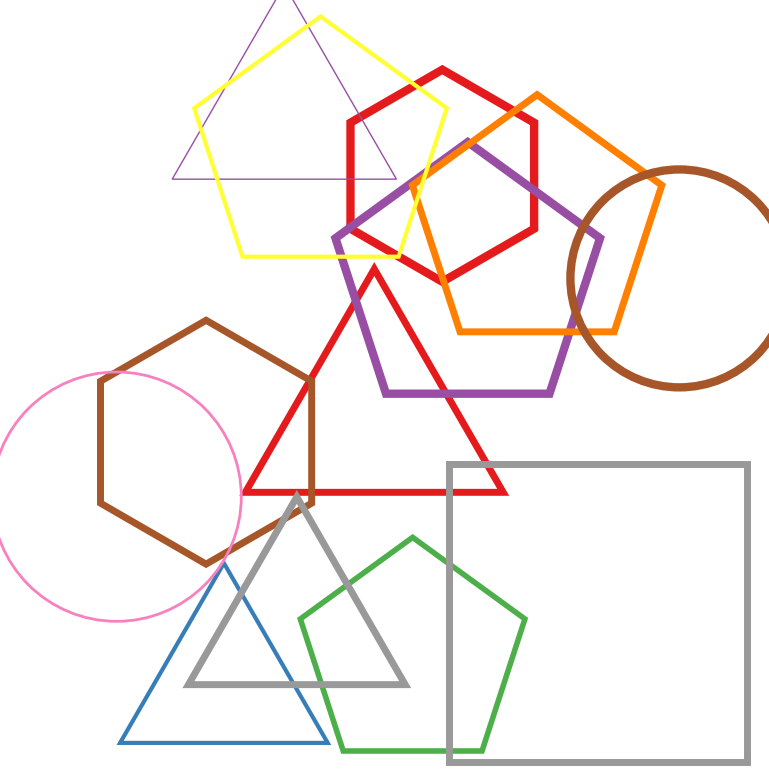[{"shape": "hexagon", "thickness": 3, "radius": 0.69, "center": [0.574, 0.772]}, {"shape": "triangle", "thickness": 2.5, "radius": 0.97, "center": [0.486, 0.457]}, {"shape": "triangle", "thickness": 1.5, "radius": 0.78, "center": [0.291, 0.113]}, {"shape": "pentagon", "thickness": 2, "radius": 0.77, "center": [0.536, 0.149]}, {"shape": "pentagon", "thickness": 3, "radius": 0.9, "center": [0.607, 0.635]}, {"shape": "triangle", "thickness": 0.5, "radius": 0.84, "center": [0.369, 0.851]}, {"shape": "pentagon", "thickness": 2.5, "radius": 0.85, "center": [0.698, 0.707]}, {"shape": "pentagon", "thickness": 1.5, "radius": 0.86, "center": [0.416, 0.806]}, {"shape": "circle", "thickness": 3, "radius": 0.71, "center": [0.882, 0.638]}, {"shape": "hexagon", "thickness": 2.5, "radius": 0.79, "center": [0.268, 0.426]}, {"shape": "circle", "thickness": 1, "radius": 0.81, "center": [0.151, 0.355]}, {"shape": "square", "thickness": 2.5, "radius": 0.97, "center": [0.777, 0.204]}, {"shape": "triangle", "thickness": 2.5, "radius": 0.81, "center": [0.385, 0.192]}]